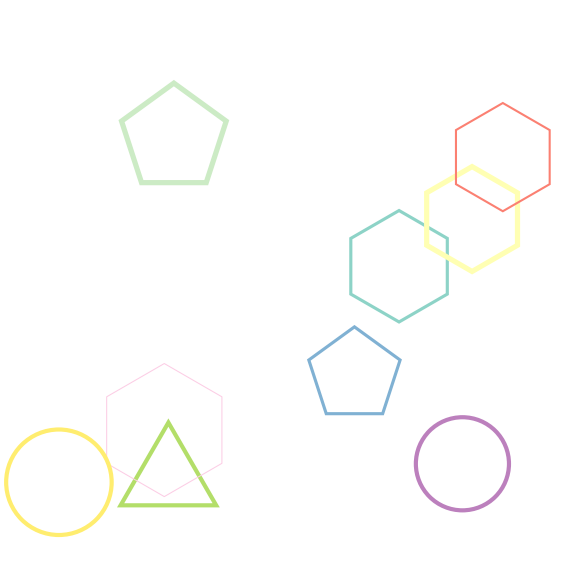[{"shape": "hexagon", "thickness": 1.5, "radius": 0.48, "center": [0.691, 0.538]}, {"shape": "hexagon", "thickness": 2.5, "radius": 0.45, "center": [0.817, 0.62]}, {"shape": "hexagon", "thickness": 1, "radius": 0.47, "center": [0.871, 0.727]}, {"shape": "pentagon", "thickness": 1.5, "radius": 0.42, "center": [0.614, 0.35]}, {"shape": "triangle", "thickness": 2, "radius": 0.48, "center": [0.292, 0.172]}, {"shape": "hexagon", "thickness": 0.5, "radius": 0.58, "center": [0.284, 0.254]}, {"shape": "circle", "thickness": 2, "radius": 0.4, "center": [0.801, 0.196]}, {"shape": "pentagon", "thickness": 2.5, "radius": 0.48, "center": [0.301, 0.76]}, {"shape": "circle", "thickness": 2, "radius": 0.46, "center": [0.102, 0.164]}]